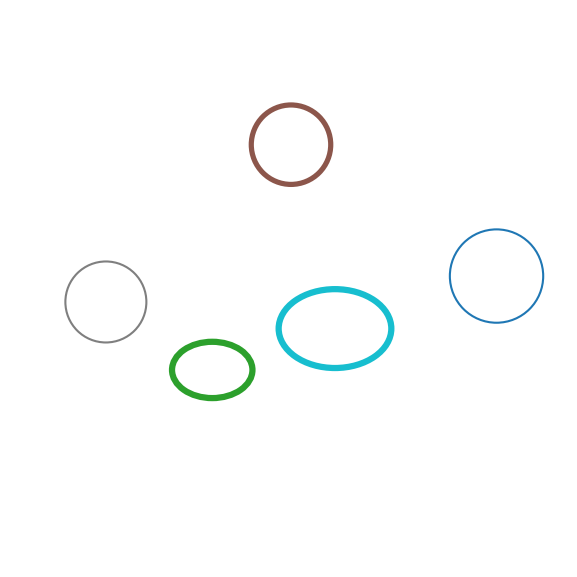[{"shape": "circle", "thickness": 1, "radius": 0.4, "center": [0.86, 0.521]}, {"shape": "oval", "thickness": 3, "radius": 0.35, "center": [0.368, 0.359]}, {"shape": "circle", "thickness": 2.5, "radius": 0.34, "center": [0.504, 0.749]}, {"shape": "circle", "thickness": 1, "radius": 0.35, "center": [0.183, 0.476]}, {"shape": "oval", "thickness": 3, "radius": 0.49, "center": [0.58, 0.43]}]